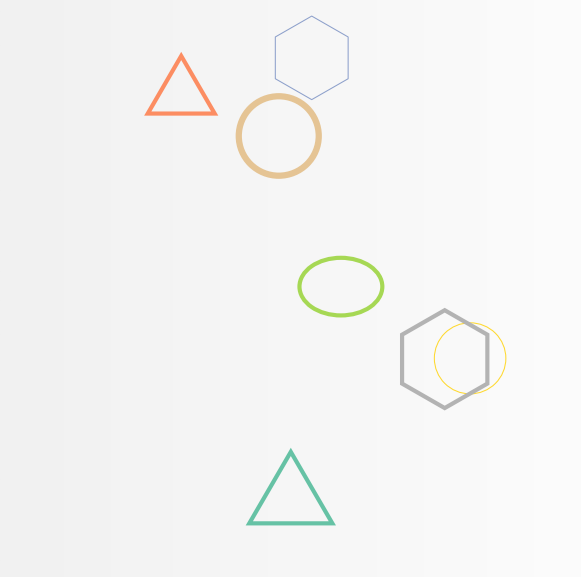[{"shape": "triangle", "thickness": 2, "radius": 0.41, "center": [0.5, 0.134]}, {"shape": "triangle", "thickness": 2, "radius": 0.33, "center": [0.312, 0.836]}, {"shape": "hexagon", "thickness": 0.5, "radius": 0.36, "center": [0.536, 0.899]}, {"shape": "oval", "thickness": 2, "radius": 0.36, "center": [0.586, 0.503]}, {"shape": "circle", "thickness": 0.5, "radius": 0.31, "center": [0.809, 0.379]}, {"shape": "circle", "thickness": 3, "radius": 0.34, "center": [0.48, 0.764]}, {"shape": "hexagon", "thickness": 2, "radius": 0.42, "center": [0.765, 0.377]}]